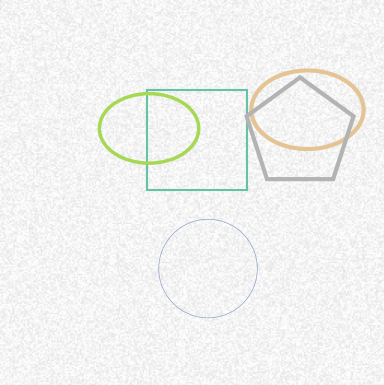[{"shape": "square", "thickness": 1.5, "radius": 0.65, "center": [0.511, 0.636]}, {"shape": "circle", "thickness": 0.5, "radius": 0.64, "center": [0.54, 0.302]}, {"shape": "oval", "thickness": 2.5, "radius": 0.65, "center": [0.387, 0.666]}, {"shape": "oval", "thickness": 3, "radius": 0.73, "center": [0.799, 0.715]}, {"shape": "pentagon", "thickness": 3, "radius": 0.73, "center": [0.779, 0.653]}]